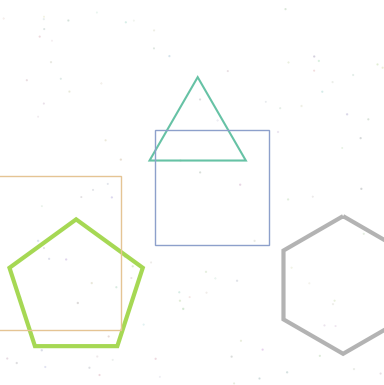[{"shape": "triangle", "thickness": 1.5, "radius": 0.72, "center": [0.513, 0.655]}, {"shape": "square", "thickness": 1, "radius": 0.74, "center": [0.551, 0.514]}, {"shape": "pentagon", "thickness": 3, "radius": 0.91, "center": [0.198, 0.248]}, {"shape": "square", "thickness": 1, "radius": 1.0, "center": [0.115, 0.343]}, {"shape": "hexagon", "thickness": 3, "radius": 0.89, "center": [0.891, 0.26]}]